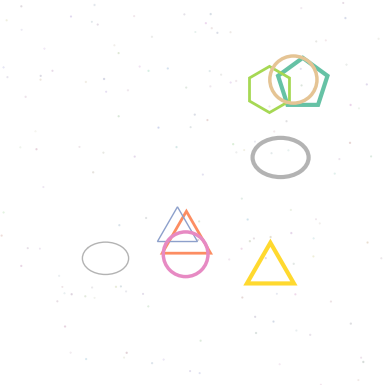[{"shape": "pentagon", "thickness": 3, "radius": 0.34, "center": [0.786, 0.782]}, {"shape": "triangle", "thickness": 2, "radius": 0.36, "center": [0.484, 0.379]}, {"shape": "triangle", "thickness": 1, "radius": 0.3, "center": [0.461, 0.403]}, {"shape": "circle", "thickness": 2.5, "radius": 0.29, "center": [0.482, 0.34]}, {"shape": "hexagon", "thickness": 2, "radius": 0.3, "center": [0.7, 0.768]}, {"shape": "triangle", "thickness": 3, "radius": 0.35, "center": [0.702, 0.299]}, {"shape": "circle", "thickness": 2.5, "radius": 0.31, "center": [0.762, 0.793]}, {"shape": "oval", "thickness": 1, "radius": 0.3, "center": [0.274, 0.329]}, {"shape": "oval", "thickness": 3, "radius": 0.36, "center": [0.729, 0.591]}]